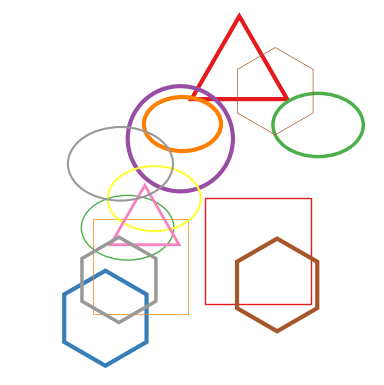[{"shape": "square", "thickness": 1, "radius": 0.69, "center": [0.67, 0.349]}, {"shape": "triangle", "thickness": 3, "radius": 0.72, "center": [0.622, 0.814]}, {"shape": "hexagon", "thickness": 3, "radius": 0.62, "center": [0.274, 0.173]}, {"shape": "oval", "thickness": 1, "radius": 0.6, "center": [0.331, 0.408]}, {"shape": "oval", "thickness": 2.5, "radius": 0.59, "center": [0.826, 0.675]}, {"shape": "circle", "thickness": 3, "radius": 0.68, "center": [0.468, 0.64]}, {"shape": "square", "thickness": 0.5, "radius": 0.62, "center": [0.364, 0.307]}, {"shape": "oval", "thickness": 3, "radius": 0.5, "center": [0.474, 0.678]}, {"shape": "oval", "thickness": 1.5, "radius": 0.6, "center": [0.401, 0.484]}, {"shape": "hexagon", "thickness": 3, "radius": 0.6, "center": [0.72, 0.26]}, {"shape": "hexagon", "thickness": 0.5, "radius": 0.57, "center": [0.715, 0.763]}, {"shape": "triangle", "thickness": 2, "radius": 0.51, "center": [0.376, 0.416]}, {"shape": "hexagon", "thickness": 2.5, "radius": 0.55, "center": [0.309, 0.273]}, {"shape": "oval", "thickness": 1.5, "radius": 0.68, "center": [0.313, 0.574]}]